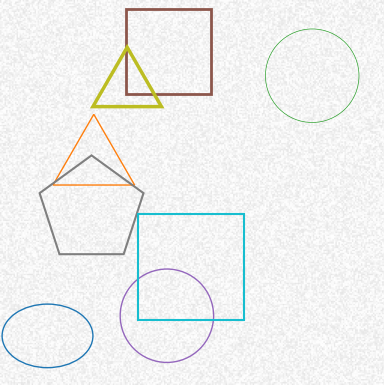[{"shape": "oval", "thickness": 1, "radius": 0.59, "center": [0.123, 0.128]}, {"shape": "triangle", "thickness": 1, "radius": 0.61, "center": [0.244, 0.581]}, {"shape": "circle", "thickness": 0.5, "radius": 0.61, "center": [0.811, 0.803]}, {"shape": "circle", "thickness": 1, "radius": 0.61, "center": [0.433, 0.18]}, {"shape": "square", "thickness": 2, "radius": 0.55, "center": [0.437, 0.866]}, {"shape": "pentagon", "thickness": 1.5, "radius": 0.71, "center": [0.238, 0.455]}, {"shape": "triangle", "thickness": 2.5, "radius": 0.51, "center": [0.33, 0.775]}, {"shape": "square", "thickness": 1.5, "radius": 0.69, "center": [0.496, 0.307]}]